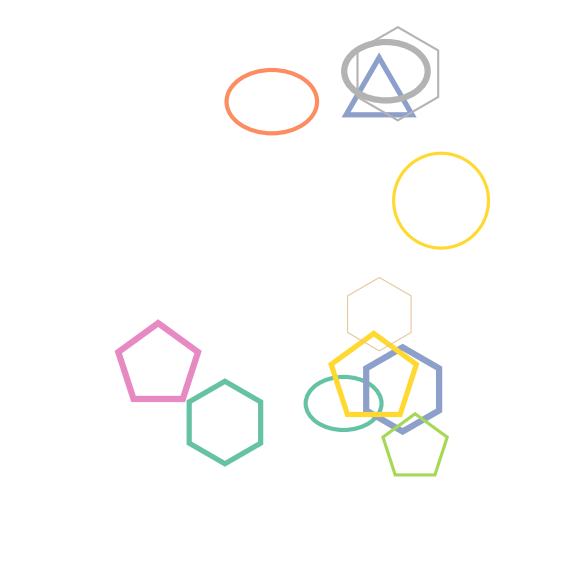[{"shape": "hexagon", "thickness": 2.5, "radius": 0.36, "center": [0.389, 0.268]}, {"shape": "oval", "thickness": 2, "radius": 0.33, "center": [0.595, 0.301]}, {"shape": "oval", "thickness": 2, "radius": 0.39, "center": [0.471, 0.823]}, {"shape": "triangle", "thickness": 2.5, "radius": 0.33, "center": [0.656, 0.833]}, {"shape": "hexagon", "thickness": 3, "radius": 0.36, "center": [0.697, 0.325]}, {"shape": "pentagon", "thickness": 3, "radius": 0.36, "center": [0.274, 0.367]}, {"shape": "pentagon", "thickness": 1.5, "radius": 0.29, "center": [0.719, 0.224]}, {"shape": "pentagon", "thickness": 2.5, "radius": 0.39, "center": [0.647, 0.344]}, {"shape": "circle", "thickness": 1.5, "radius": 0.41, "center": [0.764, 0.652]}, {"shape": "hexagon", "thickness": 0.5, "radius": 0.32, "center": [0.657, 0.455]}, {"shape": "hexagon", "thickness": 1, "radius": 0.4, "center": [0.689, 0.871]}, {"shape": "oval", "thickness": 3, "radius": 0.36, "center": [0.668, 0.876]}]